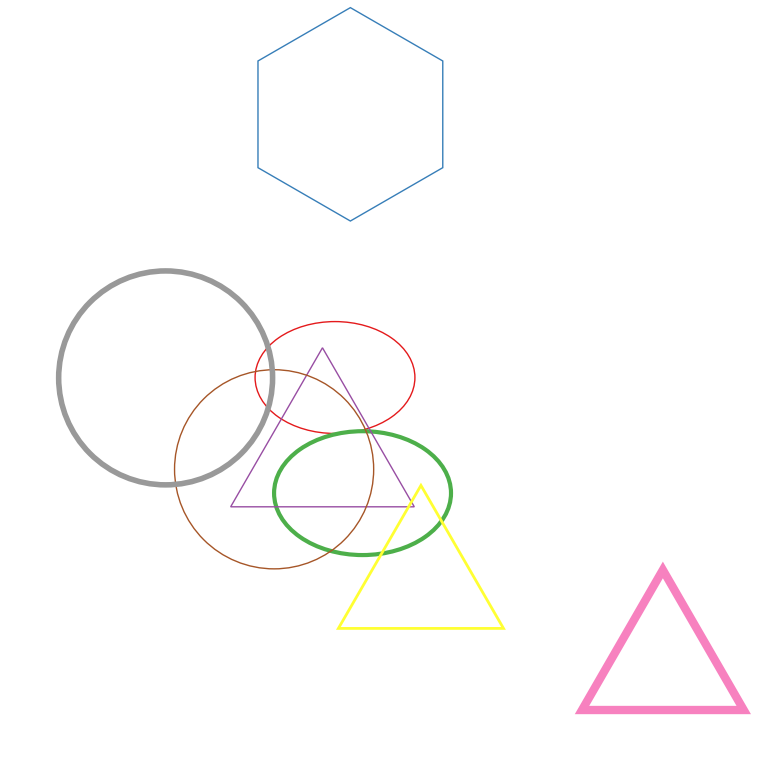[{"shape": "oval", "thickness": 0.5, "radius": 0.52, "center": [0.435, 0.51]}, {"shape": "hexagon", "thickness": 0.5, "radius": 0.69, "center": [0.455, 0.852]}, {"shape": "oval", "thickness": 1.5, "radius": 0.57, "center": [0.471, 0.36]}, {"shape": "triangle", "thickness": 0.5, "radius": 0.69, "center": [0.419, 0.411]}, {"shape": "triangle", "thickness": 1, "radius": 0.62, "center": [0.547, 0.246]}, {"shape": "circle", "thickness": 0.5, "radius": 0.65, "center": [0.356, 0.391]}, {"shape": "triangle", "thickness": 3, "radius": 0.61, "center": [0.861, 0.139]}, {"shape": "circle", "thickness": 2, "radius": 0.69, "center": [0.215, 0.509]}]